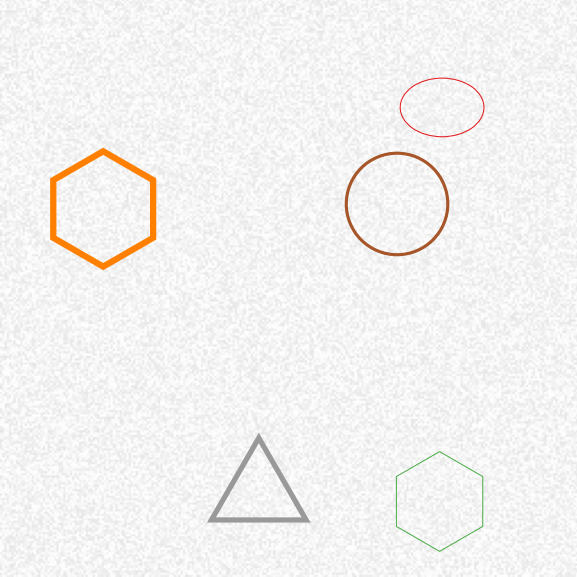[{"shape": "oval", "thickness": 0.5, "radius": 0.36, "center": [0.765, 0.813]}, {"shape": "hexagon", "thickness": 0.5, "radius": 0.43, "center": [0.761, 0.131]}, {"shape": "hexagon", "thickness": 3, "radius": 0.5, "center": [0.179, 0.637]}, {"shape": "circle", "thickness": 1.5, "radius": 0.44, "center": [0.688, 0.646]}, {"shape": "triangle", "thickness": 2.5, "radius": 0.47, "center": [0.448, 0.146]}]